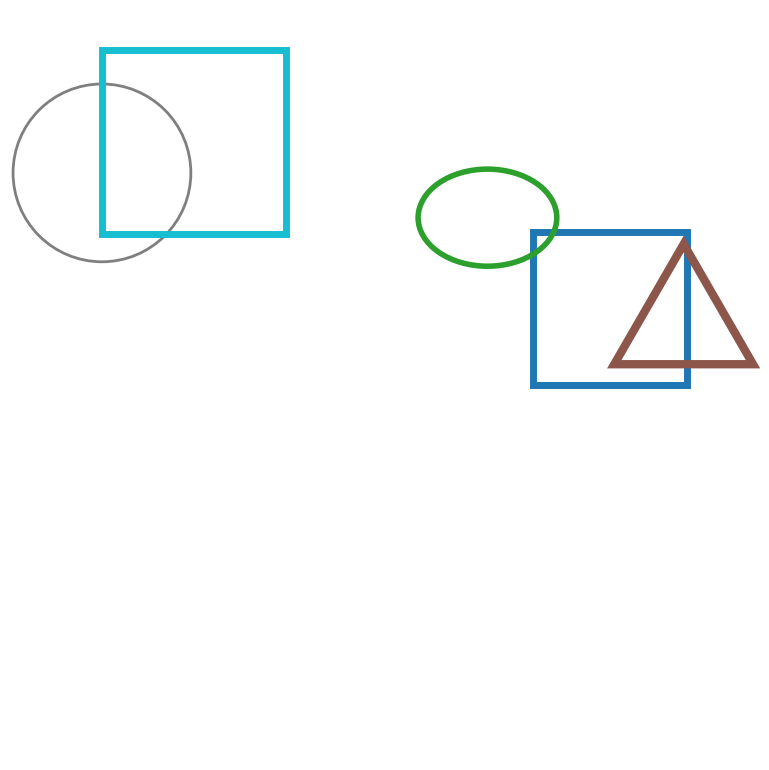[{"shape": "square", "thickness": 2.5, "radius": 0.5, "center": [0.792, 0.6]}, {"shape": "oval", "thickness": 2, "radius": 0.45, "center": [0.633, 0.717]}, {"shape": "triangle", "thickness": 3, "radius": 0.52, "center": [0.888, 0.579]}, {"shape": "circle", "thickness": 1, "radius": 0.58, "center": [0.132, 0.775]}, {"shape": "square", "thickness": 2.5, "radius": 0.6, "center": [0.252, 0.815]}]